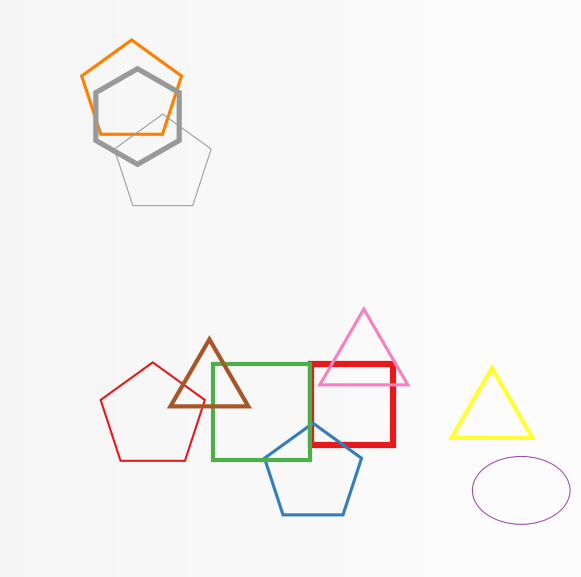[{"shape": "pentagon", "thickness": 1, "radius": 0.47, "center": [0.263, 0.277]}, {"shape": "square", "thickness": 3, "radius": 0.35, "center": [0.605, 0.299]}, {"shape": "pentagon", "thickness": 1.5, "radius": 0.44, "center": [0.539, 0.179]}, {"shape": "square", "thickness": 2, "radius": 0.42, "center": [0.449, 0.286]}, {"shape": "oval", "thickness": 0.5, "radius": 0.42, "center": [0.897, 0.15]}, {"shape": "pentagon", "thickness": 1.5, "radius": 0.45, "center": [0.226, 0.84]}, {"shape": "triangle", "thickness": 2, "radius": 0.4, "center": [0.846, 0.281]}, {"shape": "triangle", "thickness": 2, "radius": 0.39, "center": [0.36, 0.334]}, {"shape": "triangle", "thickness": 1.5, "radius": 0.44, "center": [0.626, 0.376]}, {"shape": "hexagon", "thickness": 2.5, "radius": 0.41, "center": [0.237, 0.797]}, {"shape": "pentagon", "thickness": 0.5, "radius": 0.44, "center": [0.28, 0.714]}]